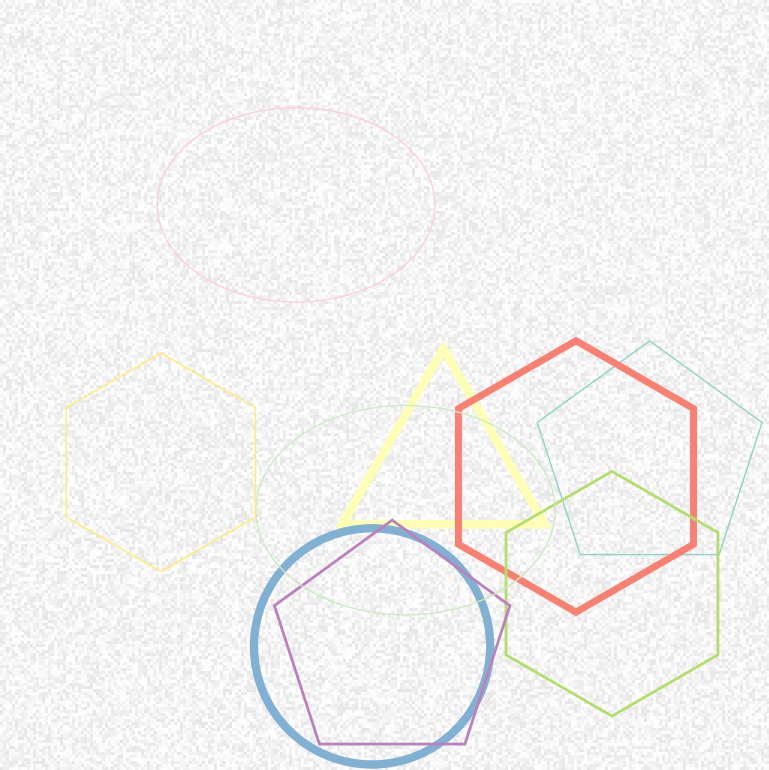[{"shape": "pentagon", "thickness": 0.5, "radius": 0.77, "center": [0.844, 0.404]}, {"shape": "triangle", "thickness": 3, "radius": 0.76, "center": [0.576, 0.395]}, {"shape": "hexagon", "thickness": 2.5, "radius": 0.88, "center": [0.748, 0.381]}, {"shape": "circle", "thickness": 3, "radius": 0.77, "center": [0.483, 0.161]}, {"shape": "hexagon", "thickness": 1, "radius": 0.79, "center": [0.795, 0.229]}, {"shape": "oval", "thickness": 0.5, "radius": 0.9, "center": [0.385, 0.734]}, {"shape": "pentagon", "thickness": 1, "radius": 0.8, "center": [0.509, 0.164]}, {"shape": "oval", "thickness": 0.5, "radius": 0.97, "center": [0.527, 0.337]}, {"shape": "hexagon", "thickness": 0.5, "radius": 0.71, "center": [0.209, 0.4]}]